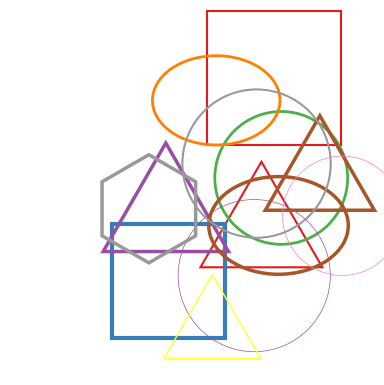[{"shape": "triangle", "thickness": 1.5, "radius": 0.91, "center": [0.679, 0.397]}, {"shape": "square", "thickness": 1.5, "radius": 0.87, "center": [0.713, 0.798]}, {"shape": "square", "thickness": 3, "radius": 0.74, "center": [0.437, 0.271]}, {"shape": "circle", "thickness": 2, "radius": 0.86, "center": [0.73, 0.538]}, {"shape": "triangle", "thickness": 2.5, "radius": 0.94, "center": [0.431, 0.441]}, {"shape": "circle", "thickness": 0.5, "radius": 0.99, "center": [0.66, 0.284]}, {"shape": "oval", "thickness": 2, "radius": 0.83, "center": [0.562, 0.739]}, {"shape": "triangle", "thickness": 1, "radius": 0.73, "center": [0.552, 0.141]}, {"shape": "triangle", "thickness": 2.5, "radius": 0.82, "center": [0.831, 0.536]}, {"shape": "oval", "thickness": 2.5, "radius": 0.91, "center": [0.723, 0.414]}, {"shape": "circle", "thickness": 0.5, "radius": 0.77, "center": [0.889, 0.44]}, {"shape": "hexagon", "thickness": 2.5, "radius": 0.7, "center": [0.387, 0.458]}, {"shape": "circle", "thickness": 1.5, "radius": 0.96, "center": [0.666, 0.575]}]